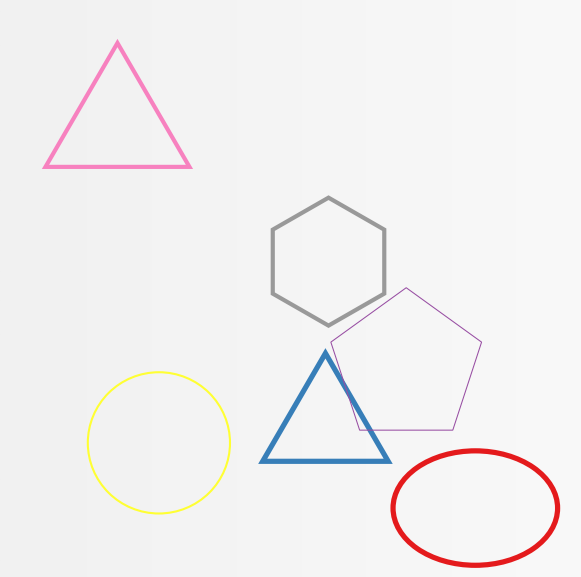[{"shape": "oval", "thickness": 2.5, "radius": 0.71, "center": [0.818, 0.119]}, {"shape": "triangle", "thickness": 2.5, "radius": 0.62, "center": [0.56, 0.263]}, {"shape": "pentagon", "thickness": 0.5, "radius": 0.68, "center": [0.699, 0.365]}, {"shape": "circle", "thickness": 1, "radius": 0.61, "center": [0.273, 0.232]}, {"shape": "triangle", "thickness": 2, "radius": 0.71, "center": [0.202, 0.782]}, {"shape": "hexagon", "thickness": 2, "radius": 0.55, "center": [0.565, 0.546]}]